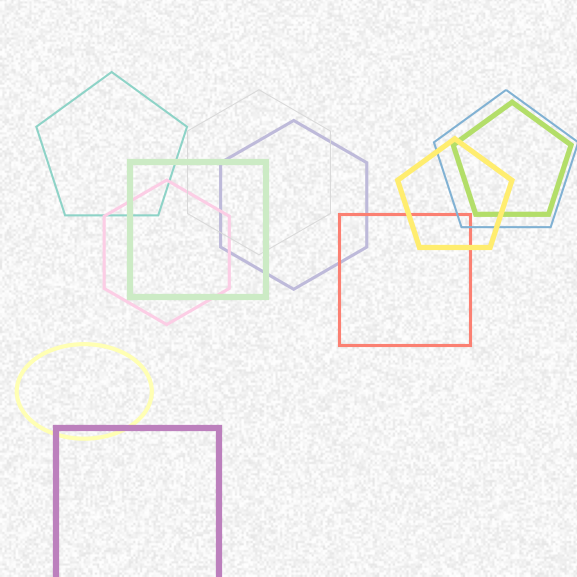[{"shape": "pentagon", "thickness": 1, "radius": 0.69, "center": [0.193, 0.737]}, {"shape": "oval", "thickness": 2, "radius": 0.58, "center": [0.146, 0.321]}, {"shape": "hexagon", "thickness": 1.5, "radius": 0.73, "center": [0.509, 0.644]}, {"shape": "square", "thickness": 1.5, "radius": 0.57, "center": [0.7, 0.515]}, {"shape": "pentagon", "thickness": 1, "radius": 0.66, "center": [0.876, 0.712]}, {"shape": "pentagon", "thickness": 2.5, "radius": 0.54, "center": [0.887, 0.715]}, {"shape": "hexagon", "thickness": 1.5, "radius": 0.63, "center": [0.289, 0.562]}, {"shape": "hexagon", "thickness": 0.5, "radius": 0.71, "center": [0.448, 0.701]}, {"shape": "square", "thickness": 3, "radius": 0.71, "center": [0.239, 0.117]}, {"shape": "square", "thickness": 3, "radius": 0.59, "center": [0.343, 0.602]}, {"shape": "pentagon", "thickness": 2.5, "radius": 0.52, "center": [0.788, 0.655]}]